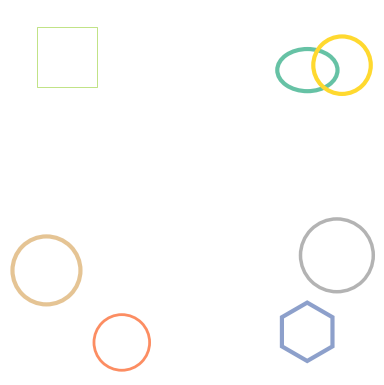[{"shape": "oval", "thickness": 3, "radius": 0.39, "center": [0.798, 0.818]}, {"shape": "circle", "thickness": 2, "radius": 0.36, "center": [0.316, 0.111]}, {"shape": "hexagon", "thickness": 3, "radius": 0.38, "center": [0.798, 0.138]}, {"shape": "square", "thickness": 0.5, "radius": 0.39, "center": [0.174, 0.851]}, {"shape": "circle", "thickness": 3, "radius": 0.37, "center": [0.888, 0.831]}, {"shape": "circle", "thickness": 3, "radius": 0.44, "center": [0.121, 0.298]}, {"shape": "circle", "thickness": 2.5, "radius": 0.47, "center": [0.875, 0.337]}]